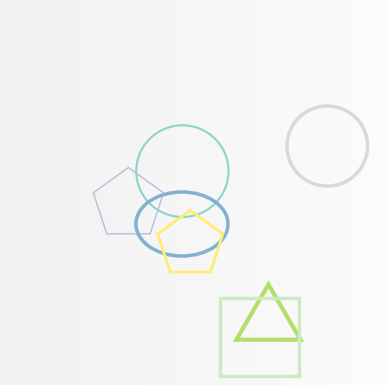[{"shape": "circle", "thickness": 1.5, "radius": 0.6, "center": [0.471, 0.555]}, {"shape": "pentagon", "thickness": 1, "radius": 0.48, "center": [0.331, 0.47]}, {"shape": "oval", "thickness": 2.5, "radius": 0.59, "center": [0.47, 0.418]}, {"shape": "triangle", "thickness": 3, "radius": 0.48, "center": [0.693, 0.165]}, {"shape": "circle", "thickness": 2.5, "radius": 0.52, "center": [0.845, 0.621]}, {"shape": "square", "thickness": 2.5, "radius": 0.51, "center": [0.669, 0.124]}, {"shape": "pentagon", "thickness": 2, "radius": 0.44, "center": [0.491, 0.365]}]